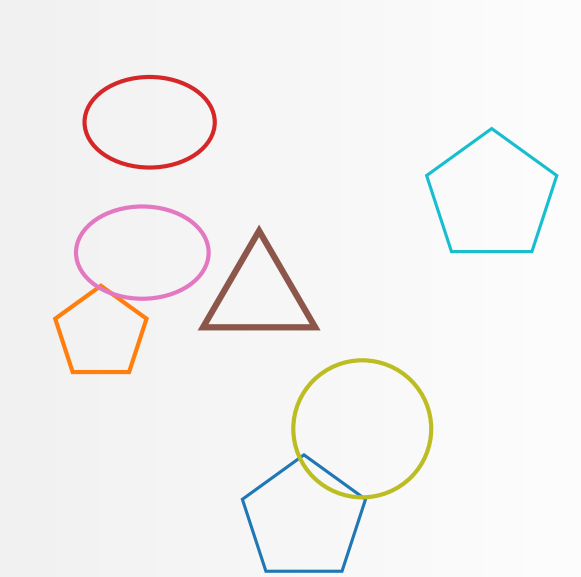[{"shape": "pentagon", "thickness": 1.5, "radius": 0.56, "center": [0.523, 0.1]}, {"shape": "pentagon", "thickness": 2, "radius": 0.41, "center": [0.174, 0.422]}, {"shape": "oval", "thickness": 2, "radius": 0.56, "center": [0.257, 0.787]}, {"shape": "triangle", "thickness": 3, "radius": 0.56, "center": [0.446, 0.488]}, {"shape": "oval", "thickness": 2, "radius": 0.57, "center": [0.245, 0.562]}, {"shape": "circle", "thickness": 2, "radius": 0.59, "center": [0.623, 0.257]}, {"shape": "pentagon", "thickness": 1.5, "radius": 0.59, "center": [0.846, 0.659]}]